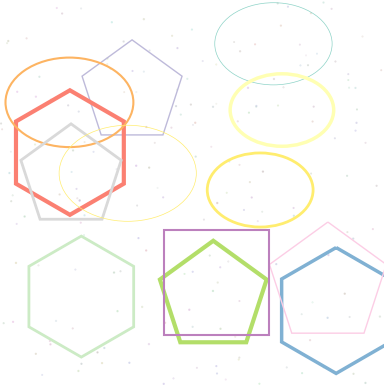[{"shape": "oval", "thickness": 0.5, "radius": 0.76, "center": [0.71, 0.886]}, {"shape": "oval", "thickness": 2.5, "radius": 0.67, "center": [0.732, 0.714]}, {"shape": "pentagon", "thickness": 1, "radius": 0.68, "center": [0.343, 0.76]}, {"shape": "hexagon", "thickness": 3, "radius": 0.81, "center": [0.182, 0.604]}, {"shape": "hexagon", "thickness": 2.5, "radius": 0.82, "center": [0.873, 0.194]}, {"shape": "oval", "thickness": 1.5, "radius": 0.83, "center": [0.18, 0.734]}, {"shape": "pentagon", "thickness": 3, "radius": 0.73, "center": [0.554, 0.229]}, {"shape": "pentagon", "thickness": 1, "radius": 0.8, "center": [0.852, 0.264]}, {"shape": "pentagon", "thickness": 2, "radius": 0.68, "center": [0.185, 0.541]}, {"shape": "square", "thickness": 1.5, "radius": 0.68, "center": [0.563, 0.267]}, {"shape": "hexagon", "thickness": 2, "radius": 0.79, "center": [0.211, 0.23]}, {"shape": "oval", "thickness": 2, "radius": 0.69, "center": [0.676, 0.507]}, {"shape": "oval", "thickness": 0.5, "radius": 0.89, "center": [0.332, 0.55]}]